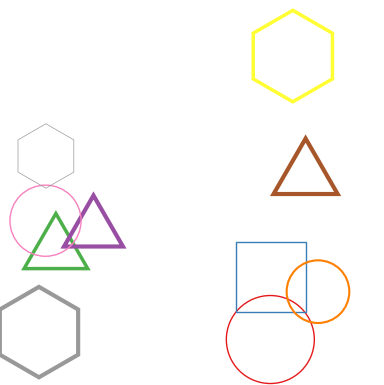[{"shape": "circle", "thickness": 1, "radius": 0.57, "center": [0.702, 0.118]}, {"shape": "square", "thickness": 1, "radius": 0.46, "center": [0.704, 0.281]}, {"shape": "triangle", "thickness": 2.5, "radius": 0.48, "center": [0.145, 0.35]}, {"shape": "triangle", "thickness": 3, "radius": 0.44, "center": [0.243, 0.404]}, {"shape": "circle", "thickness": 1.5, "radius": 0.41, "center": [0.826, 0.242]}, {"shape": "hexagon", "thickness": 2.5, "radius": 0.59, "center": [0.761, 0.854]}, {"shape": "triangle", "thickness": 3, "radius": 0.48, "center": [0.794, 0.544]}, {"shape": "circle", "thickness": 1, "radius": 0.46, "center": [0.118, 0.427]}, {"shape": "hexagon", "thickness": 0.5, "radius": 0.42, "center": [0.119, 0.595]}, {"shape": "hexagon", "thickness": 3, "radius": 0.59, "center": [0.101, 0.137]}]